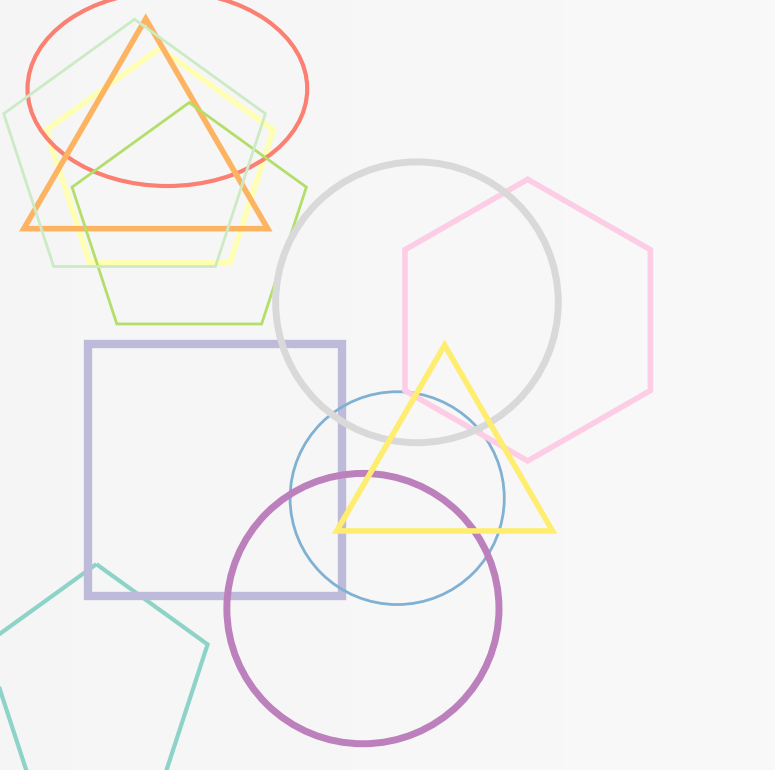[{"shape": "pentagon", "thickness": 1.5, "radius": 0.75, "center": [0.124, 0.116]}, {"shape": "pentagon", "thickness": 2, "radius": 0.77, "center": [0.206, 0.783]}, {"shape": "square", "thickness": 3, "radius": 0.82, "center": [0.277, 0.39]}, {"shape": "oval", "thickness": 1.5, "radius": 0.9, "center": [0.216, 0.885]}, {"shape": "circle", "thickness": 1, "radius": 0.69, "center": [0.512, 0.353]}, {"shape": "triangle", "thickness": 2, "radius": 0.91, "center": [0.188, 0.794]}, {"shape": "pentagon", "thickness": 1, "radius": 0.79, "center": [0.244, 0.708]}, {"shape": "hexagon", "thickness": 2, "radius": 0.91, "center": [0.681, 0.584]}, {"shape": "circle", "thickness": 2.5, "radius": 0.91, "center": [0.538, 0.607]}, {"shape": "circle", "thickness": 2.5, "radius": 0.88, "center": [0.468, 0.21]}, {"shape": "pentagon", "thickness": 1, "radius": 0.89, "center": [0.174, 0.797]}, {"shape": "triangle", "thickness": 2, "radius": 0.8, "center": [0.574, 0.391]}]